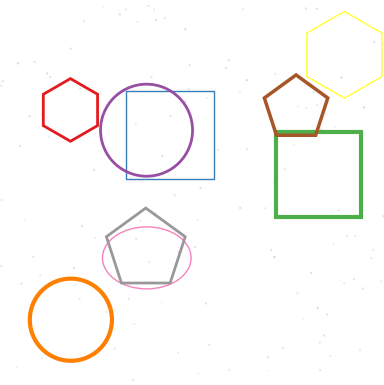[{"shape": "hexagon", "thickness": 2, "radius": 0.41, "center": [0.183, 0.714]}, {"shape": "square", "thickness": 1, "radius": 0.57, "center": [0.441, 0.651]}, {"shape": "square", "thickness": 3, "radius": 0.55, "center": [0.828, 0.546]}, {"shape": "circle", "thickness": 2, "radius": 0.6, "center": [0.381, 0.662]}, {"shape": "circle", "thickness": 3, "radius": 0.53, "center": [0.184, 0.17]}, {"shape": "hexagon", "thickness": 1, "radius": 0.56, "center": [0.895, 0.858]}, {"shape": "pentagon", "thickness": 2.5, "radius": 0.43, "center": [0.769, 0.719]}, {"shape": "oval", "thickness": 1, "radius": 0.58, "center": [0.381, 0.33]}, {"shape": "pentagon", "thickness": 2, "radius": 0.54, "center": [0.379, 0.352]}]